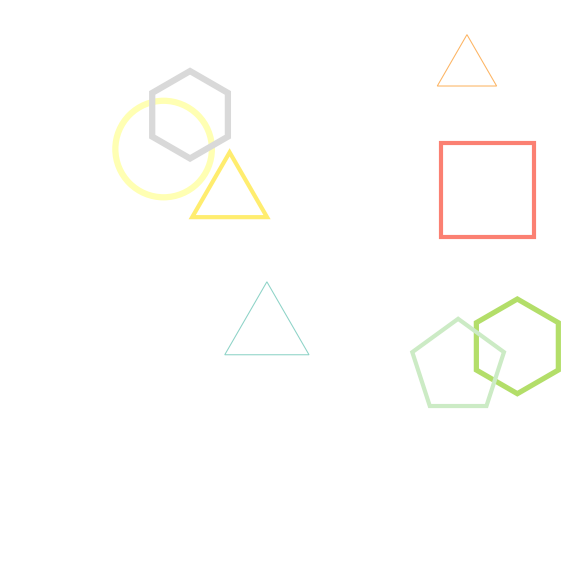[{"shape": "triangle", "thickness": 0.5, "radius": 0.42, "center": [0.462, 0.427]}, {"shape": "circle", "thickness": 3, "radius": 0.42, "center": [0.283, 0.741]}, {"shape": "square", "thickness": 2, "radius": 0.41, "center": [0.844, 0.67]}, {"shape": "triangle", "thickness": 0.5, "radius": 0.3, "center": [0.809, 0.88]}, {"shape": "hexagon", "thickness": 2.5, "radius": 0.41, "center": [0.896, 0.399]}, {"shape": "hexagon", "thickness": 3, "radius": 0.38, "center": [0.329, 0.8]}, {"shape": "pentagon", "thickness": 2, "radius": 0.42, "center": [0.793, 0.364]}, {"shape": "triangle", "thickness": 2, "radius": 0.37, "center": [0.398, 0.661]}]